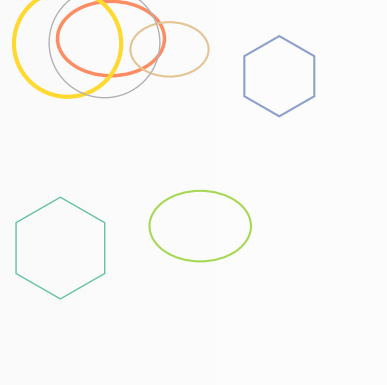[{"shape": "hexagon", "thickness": 1, "radius": 0.66, "center": [0.156, 0.356]}, {"shape": "oval", "thickness": 2.5, "radius": 0.69, "center": [0.286, 0.9]}, {"shape": "hexagon", "thickness": 1.5, "radius": 0.52, "center": [0.721, 0.802]}, {"shape": "oval", "thickness": 1.5, "radius": 0.65, "center": [0.517, 0.413]}, {"shape": "circle", "thickness": 3, "radius": 0.69, "center": [0.174, 0.887]}, {"shape": "oval", "thickness": 1.5, "radius": 0.5, "center": [0.437, 0.872]}, {"shape": "circle", "thickness": 1, "radius": 0.71, "center": [0.27, 0.889]}]